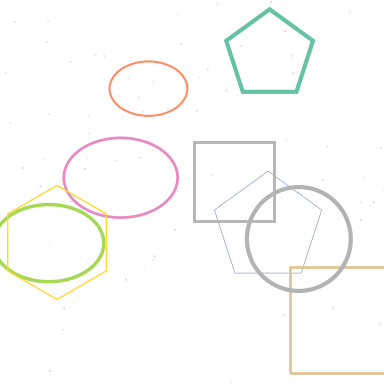[{"shape": "pentagon", "thickness": 3, "radius": 0.59, "center": [0.7, 0.857]}, {"shape": "oval", "thickness": 1.5, "radius": 0.51, "center": [0.386, 0.77]}, {"shape": "pentagon", "thickness": 0.5, "radius": 0.73, "center": [0.696, 0.409]}, {"shape": "oval", "thickness": 2, "radius": 0.74, "center": [0.314, 0.538]}, {"shape": "oval", "thickness": 2.5, "radius": 0.72, "center": [0.127, 0.368]}, {"shape": "hexagon", "thickness": 1, "radius": 0.74, "center": [0.148, 0.37]}, {"shape": "square", "thickness": 2, "radius": 0.68, "center": [0.891, 0.169]}, {"shape": "square", "thickness": 2, "radius": 0.52, "center": [0.608, 0.529]}, {"shape": "circle", "thickness": 3, "radius": 0.67, "center": [0.776, 0.379]}]